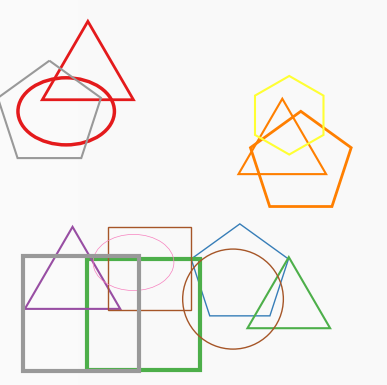[{"shape": "triangle", "thickness": 2, "radius": 0.68, "center": [0.227, 0.809]}, {"shape": "oval", "thickness": 2.5, "radius": 0.62, "center": [0.171, 0.711]}, {"shape": "pentagon", "thickness": 1, "radius": 0.66, "center": [0.619, 0.286]}, {"shape": "square", "thickness": 3, "radius": 0.73, "center": [0.37, 0.183]}, {"shape": "triangle", "thickness": 1.5, "radius": 0.62, "center": [0.745, 0.209]}, {"shape": "triangle", "thickness": 1.5, "radius": 0.71, "center": [0.187, 0.269]}, {"shape": "triangle", "thickness": 1.5, "radius": 0.65, "center": [0.729, 0.613]}, {"shape": "pentagon", "thickness": 2, "radius": 0.68, "center": [0.776, 0.574]}, {"shape": "hexagon", "thickness": 1.5, "radius": 0.51, "center": [0.746, 0.701]}, {"shape": "circle", "thickness": 1, "radius": 0.65, "center": [0.601, 0.223]}, {"shape": "square", "thickness": 1, "radius": 0.54, "center": [0.386, 0.303]}, {"shape": "oval", "thickness": 0.5, "radius": 0.52, "center": [0.345, 0.318]}, {"shape": "square", "thickness": 3, "radius": 0.75, "center": [0.21, 0.186]}, {"shape": "pentagon", "thickness": 1.5, "radius": 0.7, "center": [0.128, 0.703]}]